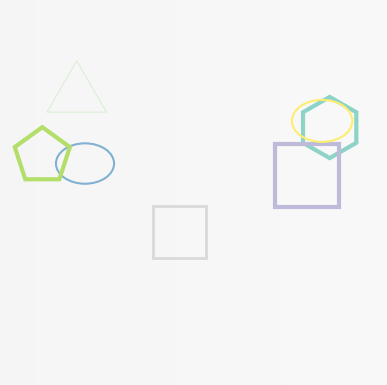[{"shape": "hexagon", "thickness": 3, "radius": 0.4, "center": [0.851, 0.669]}, {"shape": "square", "thickness": 3, "radius": 0.41, "center": [0.792, 0.544]}, {"shape": "oval", "thickness": 1.5, "radius": 0.37, "center": [0.219, 0.575]}, {"shape": "pentagon", "thickness": 3, "radius": 0.37, "center": [0.109, 0.595]}, {"shape": "square", "thickness": 2, "radius": 0.34, "center": [0.462, 0.397]}, {"shape": "triangle", "thickness": 0.5, "radius": 0.44, "center": [0.198, 0.753]}, {"shape": "oval", "thickness": 1.5, "radius": 0.39, "center": [0.831, 0.686]}]